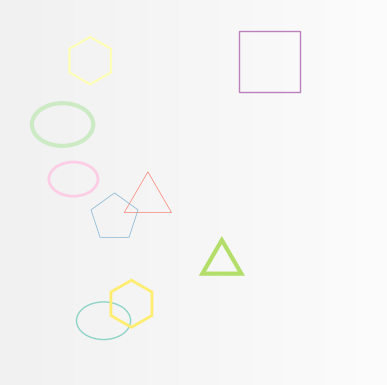[{"shape": "oval", "thickness": 1, "radius": 0.35, "center": [0.267, 0.167]}, {"shape": "hexagon", "thickness": 1.5, "radius": 0.31, "center": [0.233, 0.843]}, {"shape": "triangle", "thickness": 0.5, "radius": 0.35, "center": [0.382, 0.483]}, {"shape": "pentagon", "thickness": 0.5, "radius": 0.32, "center": [0.296, 0.435]}, {"shape": "triangle", "thickness": 3, "radius": 0.29, "center": [0.573, 0.318]}, {"shape": "oval", "thickness": 2, "radius": 0.32, "center": [0.189, 0.535]}, {"shape": "square", "thickness": 1, "radius": 0.39, "center": [0.696, 0.84]}, {"shape": "oval", "thickness": 3, "radius": 0.4, "center": [0.161, 0.677]}, {"shape": "hexagon", "thickness": 2, "radius": 0.31, "center": [0.339, 0.211]}]